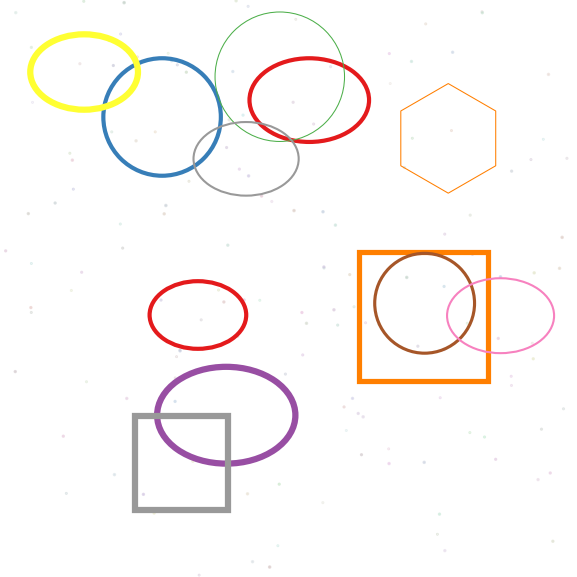[{"shape": "oval", "thickness": 2, "radius": 0.52, "center": [0.536, 0.826]}, {"shape": "oval", "thickness": 2, "radius": 0.42, "center": [0.343, 0.454]}, {"shape": "circle", "thickness": 2, "radius": 0.51, "center": [0.281, 0.797]}, {"shape": "circle", "thickness": 0.5, "radius": 0.56, "center": [0.484, 0.866]}, {"shape": "oval", "thickness": 3, "radius": 0.6, "center": [0.392, 0.28]}, {"shape": "square", "thickness": 2.5, "radius": 0.56, "center": [0.734, 0.45]}, {"shape": "hexagon", "thickness": 0.5, "radius": 0.47, "center": [0.776, 0.76]}, {"shape": "oval", "thickness": 3, "radius": 0.47, "center": [0.146, 0.874]}, {"shape": "circle", "thickness": 1.5, "radius": 0.43, "center": [0.735, 0.474]}, {"shape": "oval", "thickness": 1, "radius": 0.46, "center": [0.867, 0.452]}, {"shape": "oval", "thickness": 1, "radius": 0.46, "center": [0.426, 0.724]}, {"shape": "square", "thickness": 3, "radius": 0.41, "center": [0.314, 0.198]}]